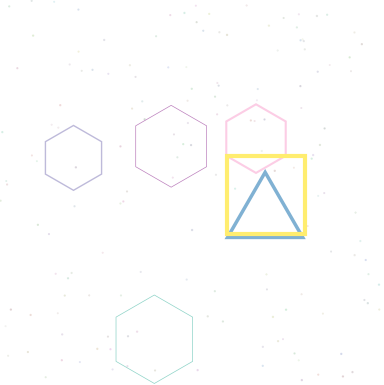[{"shape": "hexagon", "thickness": 0.5, "radius": 0.57, "center": [0.401, 0.119]}, {"shape": "hexagon", "thickness": 1, "radius": 0.42, "center": [0.191, 0.59]}, {"shape": "triangle", "thickness": 2.5, "radius": 0.56, "center": [0.689, 0.44]}, {"shape": "hexagon", "thickness": 1.5, "radius": 0.45, "center": [0.665, 0.64]}, {"shape": "hexagon", "thickness": 0.5, "radius": 0.53, "center": [0.445, 0.62]}, {"shape": "square", "thickness": 3, "radius": 0.5, "center": [0.692, 0.494]}]